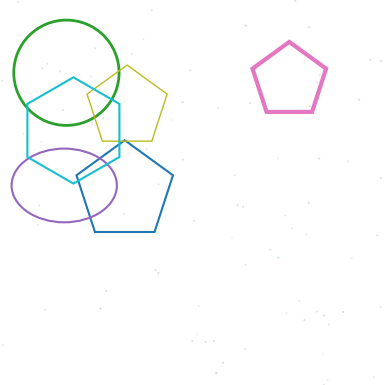[{"shape": "pentagon", "thickness": 1.5, "radius": 0.66, "center": [0.324, 0.504]}, {"shape": "circle", "thickness": 2, "radius": 0.68, "center": [0.173, 0.811]}, {"shape": "oval", "thickness": 1.5, "radius": 0.68, "center": [0.167, 0.518]}, {"shape": "pentagon", "thickness": 3, "radius": 0.5, "center": [0.751, 0.791]}, {"shape": "pentagon", "thickness": 1, "radius": 0.55, "center": [0.33, 0.722]}, {"shape": "hexagon", "thickness": 1.5, "radius": 0.69, "center": [0.191, 0.661]}]